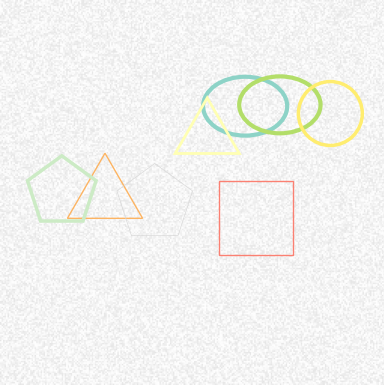[{"shape": "oval", "thickness": 3, "radius": 0.55, "center": [0.637, 0.724]}, {"shape": "triangle", "thickness": 2, "radius": 0.48, "center": [0.538, 0.649]}, {"shape": "square", "thickness": 1, "radius": 0.48, "center": [0.665, 0.433]}, {"shape": "triangle", "thickness": 1, "radius": 0.56, "center": [0.273, 0.489]}, {"shape": "oval", "thickness": 3, "radius": 0.53, "center": [0.727, 0.728]}, {"shape": "pentagon", "thickness": 0.5, "radius": 0.52, "center": [0.402, 0.472]}, {"shape": "pentagon", "thickness": 2.5, "radius": 0.47, "center": [0.161, 0.502]}, {"shape": "circle", "thickness": 2.5, "radius": 0.42, "center": [0.858, 0.705]}]